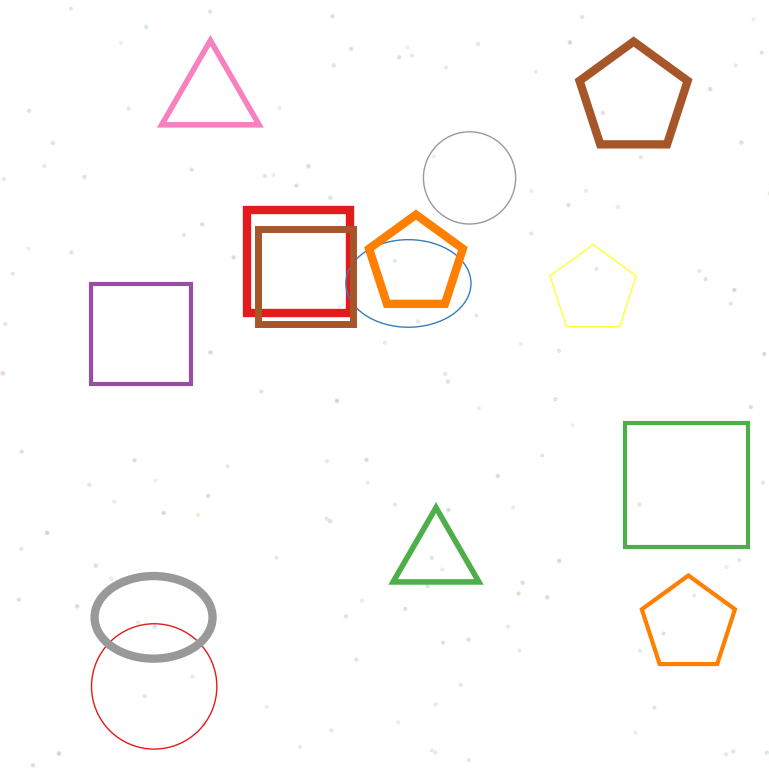[{"shape": "circle", "thickness": 0.5, "radius": 0.41, "center": [0.2, 0.109]}, {"shape": "square", "thickness": 3, "radius": 0.34, "center": [0.388, 0.66]}, {"shape": "oval", "thickness": 0.5, "radius": 0.41, "center": [0.53, 0.632]}, {"shape": "triangle", "thickness": 2, "radius": 0.32, "center": [0.566, 0.276]}, {"shape": "square", "thickness": 1.5, "radius": 0.4, "center": [0.891, 0.37]}, {"shape": "square", "thickness": 1.5, "radius": 0.32, "center": [0.183, 0.567]}, {"shape": "pentagon", "thickness": 3, "radius": 0.32, "center": [0.54, 0.657]}, {"shape": "pentagon", "thickness": 1.5, "radius": 0.32, "center": [0.894, 0.189]}, {"shape": "pentagon", "thickness": 0.5, "radius": 0.29, "center": [0.77, 0.623]}, {"shape": "pentagon", "thickness": 3, "radius": 0.37, "center": [0.823, 0.872]}, {"shape": "square", "thickness": 2.5, "radius": 0.31, "center": [0.396, 0.64]}, {"shape": "triangle", "thickness": 2, "radius": 0.37, "center": [0.273, 0.874]}, {"shape": "circle", "thickness": 0.5, "radius": 0.3, "center": [0.61, 0.769]}, {"shape": "oval", "thickness": 3, "radius": 0.38, "center": [0.199, 0.198]}]